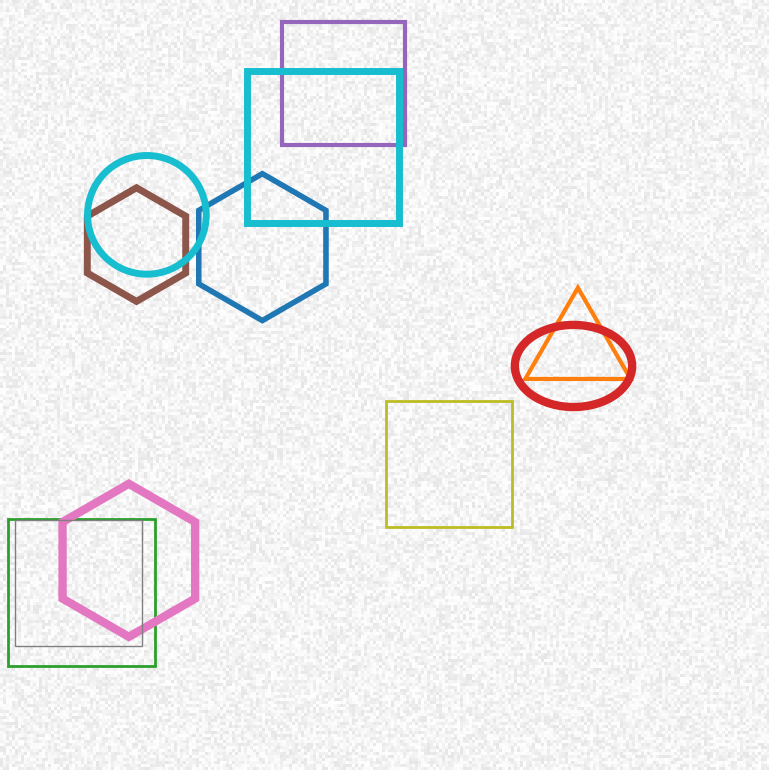[{"shape": "hexagon", "thickness": 2, "radius": 0.48, "center": [0.341, 0.679]}, {"shape": "triangle", "thickness": 1.5, "radius": 0.39, "center": [0.751, 0.547]}, {"shape": "square", "thickness": 1, "radius": 0.48, "center": [0.106, 0.231]}, {"shape": "oval", "thickness": 3, "radius": 0.38, "center": [0.745, 0.525]}, {"shape": "square", "thickness": 1.5, "radius": 0.4, "center": [0.446, 0.892]}, {"shape": "hexagon", "thickness": 2.5, "radius": 0.37, "center": [0.177, 0.682]}, {"shape": "hexagon", "thickness": 3, "radius": 0.5, "center": [0.167, 0.272]}, {"shape": "square", "thickness": 0.5, "radius": 0.41, "center": [0.102, 0.243]}, {"shape": "square", "thickness": 1, "radius": 0.41, "center": [0.583, 0.397]}, {"shape": "square", "thickness": 2.5, "radius": 0.49, "center": [0.42, 0.809]}, {"shape": "circle", "thickness": 2.5, "radius": 0.39, "center": [0.191, 0.721]}]